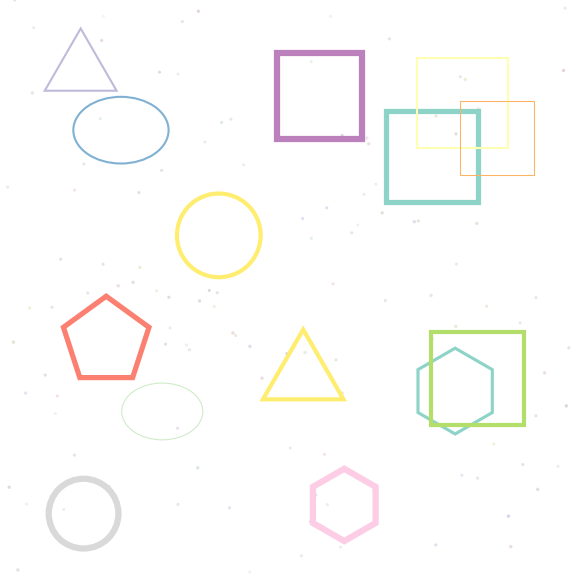[{"shape": "hexagon", "thickness": 1.5, "radius": 0.37, "center": [0.788, 0.322]}, {"shape": "square", "thickness": 2.5, "radius": 0.4, "center": [0.748, 0.729]}, {"shape": "square", "thickness": 1, "radius": 0.39, "center": [0.801, 0.821]}, {"shape": "triangle", "thickness": 1, "radius": 0.36, "center": [0.14, 0.878]}, {"shape": "pentagon", "thickness": 2.5, "radius": 0.39, "center": [0.184, 0.408]}, {"shape": "oval", "thickness": 1, "radius": 0.41, "center": [0.209, 0.774]}, {"shape": "square", "thickness": 0.5, "radius": 0.32, "center": [0.86, 0.76]}, {"shape": "square", "thickness": 2, "radius": 0.4, "center": [0.827, 0.344]}, {"shape": "hexagon", "thickness": 3, "radius": 0.31, "center": [0.596, 0.125]}, {"shape": "circle", "thickness": 3, "radius": 0.3, "center": [0.145, 0.11]}, {"shape": "square", "thickness": 3, "radius": 0.37, "center": [0.554, 0.833]}, {"shape": "oval", "thickness": 0.5, "radius": 0.35, "center": [0.281, 0.287]}, {"shape": "triangle", "thickness": 2, "radius": 0.4, "center": [0.525, 0.348]}, {"shape": "circle", "thickness": 2, "radius": 0.36, "center": [0.379, 0.592]}]